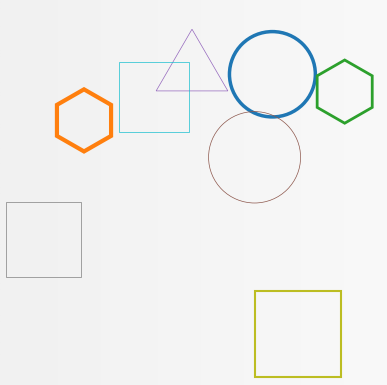[{"shape": "circle", "thickness": 2.5, "radius": 0.55, "center": [0.703, 0.807]}, {"shape": "hexagon", "thickness": 3, "radius": 0.4, "center": [0.217, 0.687]}, {"shape": "hexagon", "thickness": 2, "radius": 0.41, "center": [0.89, 0.762]}, {"shape": "triangle", "thickness": 0.5, "radius": 0.53, "center": [0.495, 0.817]}, {"shape": "circle", "thickness": 0.5, "radius": 0.59, "center": [0.657, 0.591]}, {"shape": "square", "thickness": 0.5, "radius": 0.49, "center": [0.112, 0.378]}, {"shape": "square", "thickness": 1.5, "radius": 0.56, "center": [0.77, 0.132]}, {"shape": "square", "thickness": 0.5, "radius": 0.45, "center": [0.397, 0.748]}]